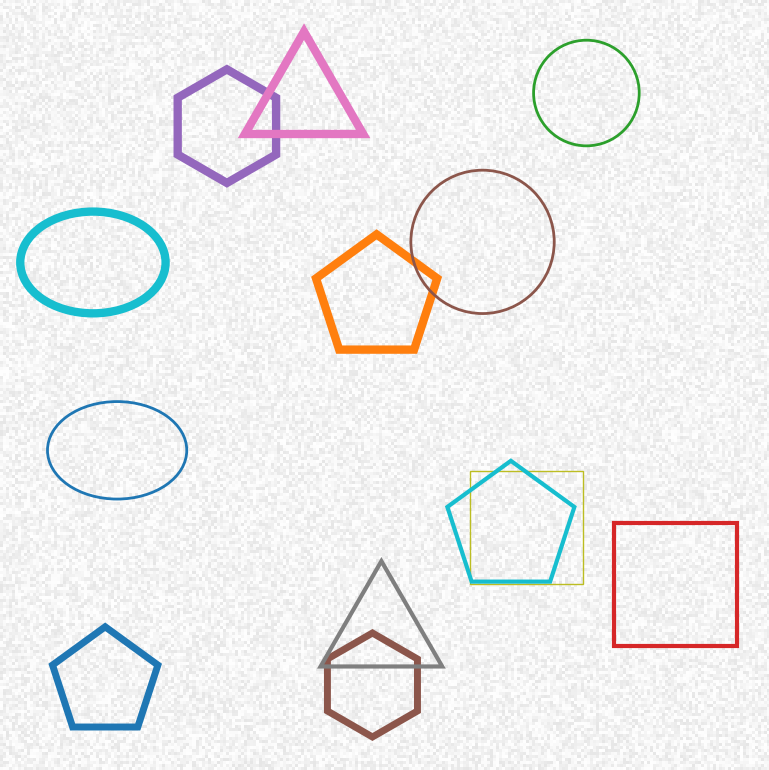[{"shape": "oval", "thickness": 1, "radius": 0.45, "center": [0.152, 0.415]}, {"shape": "pentagon", "thickness": 2.5, "radius": 0.36, "center": [0.137, 0.114]}, {"shape": "pentagon", "thickness": 3, "radius": 0.41, "center": [0.489, 0.613]}, {"shape": "circle", "thickness": 1, "radius": 0.34, "center": [0.762, 0.879]}, {"shape": "square", "thickness": 1.5, "radius": 0.4, "center": [0.877, 0.241]}, {"shape": "hexagon", "thickness": 3, "radius": 0.37, "center": [0.295, 0.836]}, {"shape": "hexagon", "thickness": 2.5, "radius": 0.34, "center": [0.484, 0.11]}, {"shape": "circle", "thickness": 1, "radius": 0.47, "center": [0.627, 0.686]}, {"shape": "triangle", "thickness": 3, "radius": 0.44, "center": [0.395, 0.87]}, {"shape": "triangle", "thickness": 1.5, "radius": 0.46, "center": [0.495, 0.18]}, {"shape": "square", "thickness": 0.5, "radius": 0.37, "center": [0.684, 0.315]}, {"shape": "pentagon", "thickness": 1.5, "radius": 0.43, "center": [0.663, 0.315]}, {"shape": "oval", "thickness": 3, "radius": 0.47, "center": [0.121, 0.659]}]